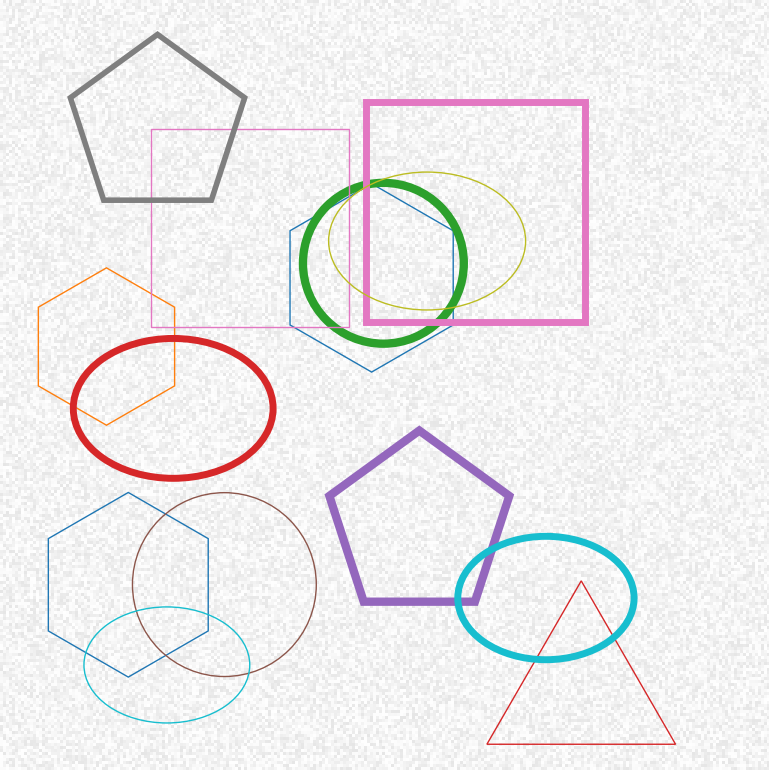[{"shape": "hexagon", "thickness": 0.5, "radius": 0.6, "center": [0.167, 0.241]}, {"shape": "hexagon", "thickness": 0.5, "radius": 0.61, "center": [0.483, 0.639]}, {"shape": "hexagon", "thickness": 0.5, "radius": 0.51, "center": [0.138, 0.55]}, {"shape": "circle", "thickness": 3, "radius": 0.52, "center": [0.498, 0.658]}, {"shape": "oval", "thickness": 2.5, "radius": 0.65, "center": [0.225, 0.47]}, {"shape": "triangle", "thickness": 0.5, "radius": 0.71, "center": [0.755, 0.104]}, {"shape": "pentagon", "thickness": 3, "radius": 0.61, "center": [0.545, 0.318]}, {"shape": "circle", "thickness": 0.5, "radius": 0.6, "center": [0.291, 0.241]}, {"shape": "square", "thickness": 0.5, "radius": 0.64, "center": [0.324, 0.704]}, {"shape": "square", "thickness": 2.5, "radius": 0.71, "center": [0.618, 0.724]}, {"shape": "pentagon", "thickness": 2, "radius": 0.59, "center": [0.205, 0.836]}, {"shape": "oval", "thickness": 0.5, "radius": 0.64, "center": [0.555, 0.687]}, {"shape": "oval", "thickness": 2.5, "radius": 0.57, "center": [0.709, 0.223]}, {"shape": "oval", "thickness": 0.5, "radius": 0.54, "center": [0.217, 0.136]}]